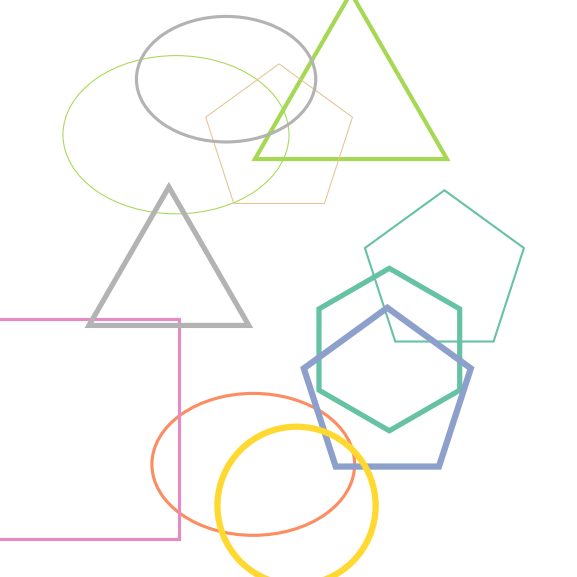[{"shape": "pentagon", "thickness": 1, "radius": 0.72, "center": [0.77, 0.525]}, {"shape": "hexagon", "thickness": 2.5, "radius": 0.7, "center": [0.674, 0.394]}, {"shape": "oval", "thickness": 1.5, "radius": 0.88, "center": [0.439, 0.195]}, {"shape": "pentagon", "thickness": 3, "radius": 0.76, "center": [0.671, 0.314]}, {"shape": "square", "thickness": 1.5, "radius": 0.95, "center": [0.119, 0.257]}, {"shape": "triangle", "thickness": 2, "radius": 0.96, "center": [0.608, 0.82]}, {"shape": "oval", "thickness": 0.5, "radius": 0.98, "center": [0.305, 0.766]}, {"shape": "circle", "thickness": 3, "radius": 0.68, "center": [0.514, 0.123]}, {"shape": "pentagon", "thickness": 0.5, "radius": 0.67, "center": [0.483, 0.755]}, {"shape": "oval", "thickness": 1.5, "radius": 0.78, "center": [0.391, 0.862]}, {"shape": "triangle", "thickness": 2.5, "radius": 0.8, "center": [0.292, 0.516]}]